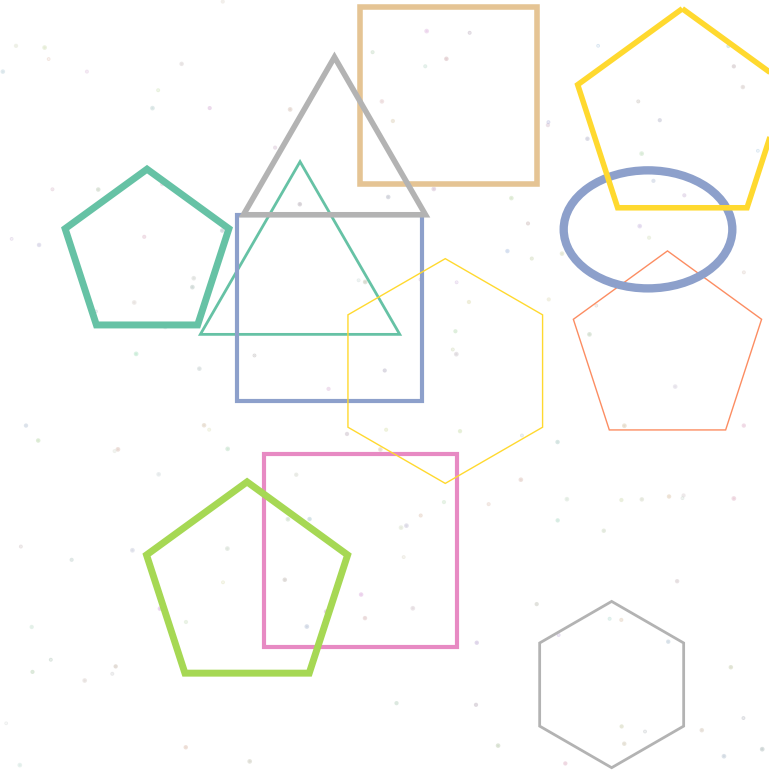[{"shape": "pentagon", "thickness": 2.5, "radius": 0.56, "center": [0.191, 0.668]}, {"shape": "triangle", "thickness": 1, "radius": 0.75, "center": [0.39, 0.641]}, {"shape": "pentagon", "thickness": 0.5, "radius": 0.64, "center": [0.867, 0.546]}, {"shape": "oval", "thickness": 3, "radius": 0.55, "center": [0.842, 0.702]}, {"shape": "square", "thickness": 1.5, "radius": 0.6, "center": [0.428, 0.6]}, {"shape": "square", "thickness": 1.5, "radius": 0.63, "center": [0.468, 0.285]}, {"shape": "pentagon", "thickness": 2.5, "radius": 0.69, "center": [0.321, 0.237]}, {"shape": "pentagon", "thickness": 2, "radius": 0.71, "center": [0.886, 0.846]}, {"shape": "hexagon", "thickness": 0.5, "radius": 0.73, "center": [0.578, 0.518]}, {"shape": "square", "thickness": 2, "radius": 0.57, "center": [0.582, 0.876]}, {"shape": "triangle", "thickness": 2, "radius": 0.68, "center": [0.434, 0.789]}, {"shape": "hexagon", "thickness": 1, "radius": 0.54, "center": [0.794, 0.111]}]